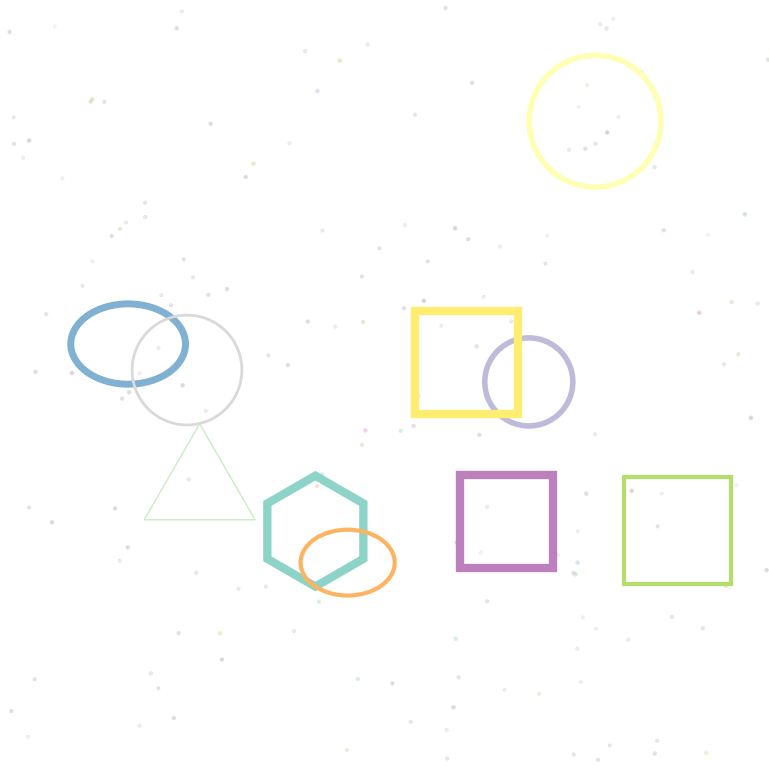[{"shape": "hexagon", "thickness": 3, "radius": 0.36, "center": [0.41, 0.31]}, {"shape": "circle", "thickness": 2, "radius": 0.43, "center": [0.773, 0.843]}, {"shape": "circle", "thickness": 2, "radius": 0.29, "center": [0.687, 0.504]}, {"shape": "oval", "thickness": 2.5, "radius": 0.37, "center": [0.166, 0.553]}, {"shape": "oval", "thickness": 1.5, "radius": 0.31, "center": [0.451, 0.269]}, {"shape": "square", "thickness": 1.5, "radius": 0.35, "center": [0.88, 0.311]}, {"shape": "circle", "thickness": 1, "radius": 0.36, "center": [0.243, 0.519]}, {"shape": "square", "thickness": 3, "radius": 0.3, "center": [0.658, 0.323]}, {"shape": "triangle", "thickness": 0.5, "radius": 0.42, "center": [0.259, 0.367]}, {"shape": "square", "thickness": 3, "radius": 0.33, "center": [0.606, 0.529]}]